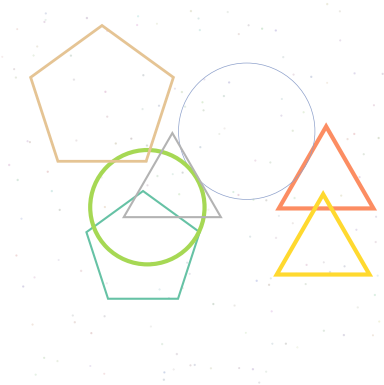[{"shape": "pentagon", "thickness": 1.5, "radius": 0.77, "center": [0.372, 0.349]}, {"shape": "triangle", "thickness": 3, "radius": 0.71, "center": [0.847, 0.53]}, {"shape": "circle", "thickness": 0.5, "radius": 0.89, "center": [0.641, 0.659]}, {"shape": "circle", "thickness": 3, "radius": 0.74, "center": [0.383, 0.462]}, {"shape": "triangle", "thickness": 3, "radius": 0.7, "center": [0.839, 0.356]}, {"shape": "pentagon", "thickness": 2, "radius": 0.97, "center": [0.265, 0.739]}, {"shape": "triangle", "thickness": 1.5, "radius": 0.73, "center": [0.448, 0.509]}]